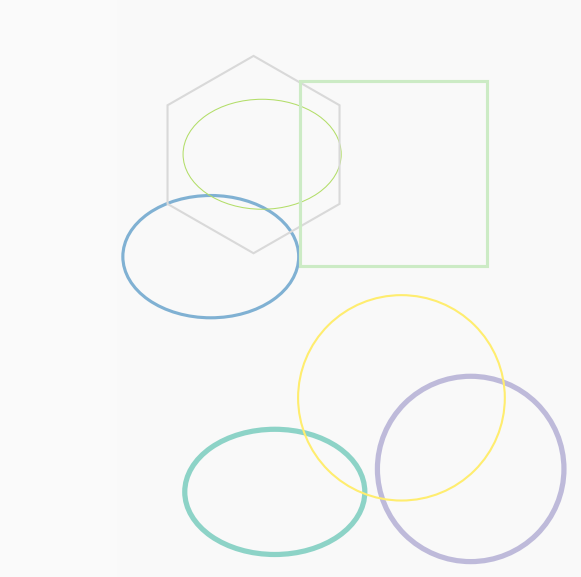[{"shape": "oval", "thickness": 2.5, "radius": 0.77, "center": [0.473, 0.147]}, {"shape": "circle", "thickness": 2.5, "radius": 0.8, "center": [0.81, 0.187]}, {"shape": "oval", "thickness": 1.5, "radius": 0.76, "center": [0.363, 0.555]}, {"shape": "oval", "thickness": 0.5, "radius": 0.68, "center": [0.451, 0.732]}, {"shape": "hexagon", "thickness": 1, "radius": 0.85, "center": [0.436, 0.731]}, {"shape": "square", "thickness": 1.5, "radius": 0.8, "center": [0.676, 0.699]}, {"shape": "circle", "thickness": 1, "radius": 0.89, "center": [0.691, 0.31]}]